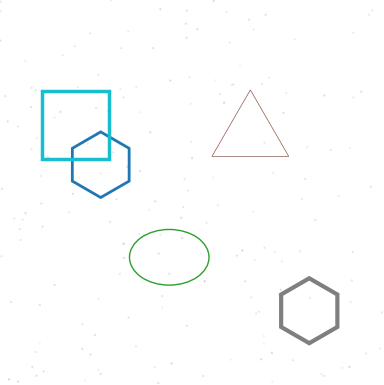[{"shape": "hexagon", "thickness": 2, "radius": 0.43, "center": [0.262, 0.572]}, {"shape": "oval", "thickness": 1, "radius": 0.52, "center": [0.44, 0.332]}, {"shape": "triangle", "thickness": 0.5, "radius": 0.58, "center": [0.65, 0.651]}, {"shape": "hexagon", "thickness": 3, "radius": 0.42, "center": [0.803, 0.193]}, {"shape": "square", "thickness": 2.5, "radius": 0.44, "center": [0.196, 0.675]}]